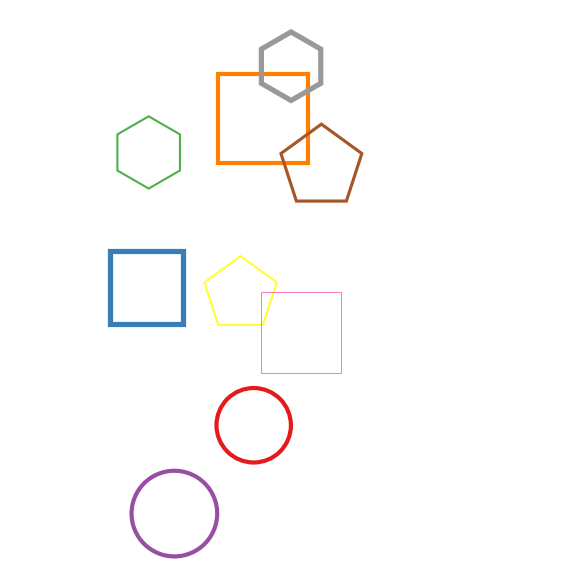[{"shape": "circle", "thickness": 2, "radius": 0.32, "center": [0.439, 0.263]}, {"shape": "square", "thickness": 2.5, "radius": 0.31, "center": [0.254, 0.502]}, {"shape": "hexagon", "thickness": 1, "radius": 0.31, "center": [0.257, 0.735]}, {"shape": "circle", "thickness": 2, "radius": 0.37, "center": [0.302, 0.11]}, {"shape": "square", "thickness": 2, "radius": 0.39, "center": [0.455, 0.794]}, {"shape": "pentagon", "thickness": 1, "radius": 0.33, "center": [0.417, 0.49]}, {"shape": "pentagon", "thickness": 1.5, "radius": 0.37, "center": [0.557, 0.711]}, {"shape": "square", "thickness": 0.5, "radius": 0.35, "center": [0.521, 0.424]}, {"shape": "hexagon", "thickness": 2.5, "radius": 0.3, "center": [0.504, 0.884]}]